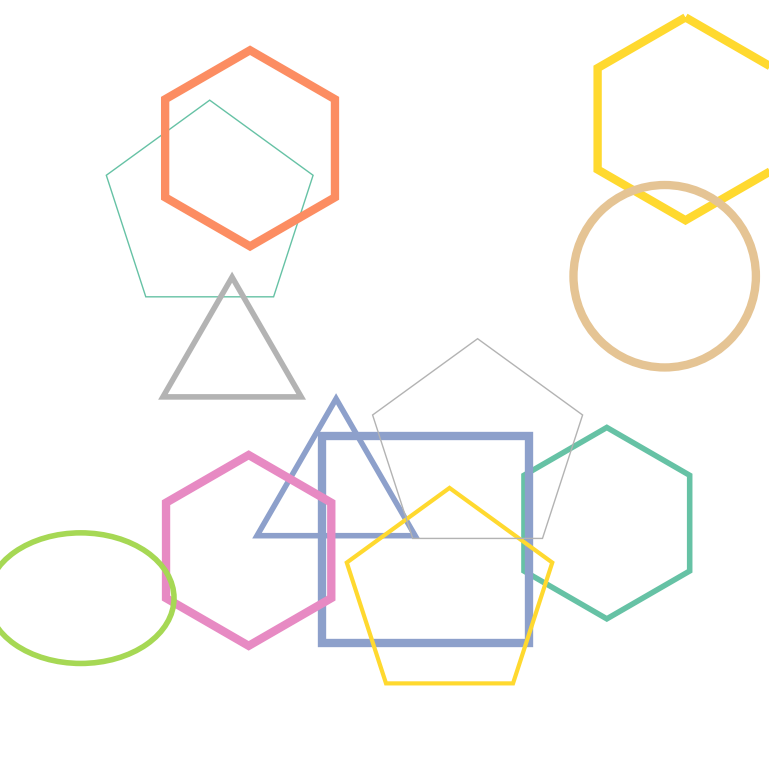[{"shape": "pentagon", "thickness": 0.5, "radius": 0.71, "center": [0.272, 0.729]}, {"shape": "hexagon", "thickness": 2, "radius": 0.62, "center": [0.788, 0.321]}, {"shape": "hexagon", "thickness": 3, "radius": 0.64, "center": [0.325, 0.807]}, {"shape": "triangle", "thickness": 2, "radius": 0.59, "center": [0.436, 0.364]}, {"shape": "square", "thickness": 3, "radius": 0.67, "center": [0.553, 0.3]}, {"shape": "hexagon", "thickness": 3, "radius": 0.62, "center": [0.323, 0.285]}, {"shape": "oval", "thickness": 2, "radius": 0.61, "center": [0.105, 0.223]}, {"shape": "pentagon", "thickness": 1.5, "radius": 0.7, "center": [0.584, 0.226]}, {"shape": "hexagon", "thickness": 3, "radius": 0.66, "center": [0.89, 0.846]}, {"shape": "circle", "thickness": 3, "radius": 0.59, "center": [0.863, 0.641]}, {"shape": "pentagon", "thickness": 0.5, "radius": 0.72, "center": [0.62, 0.417]}, {"shape": "triangle", "thickness": 2, "radius": 0.52, "center": [0.301, 0.536]}]